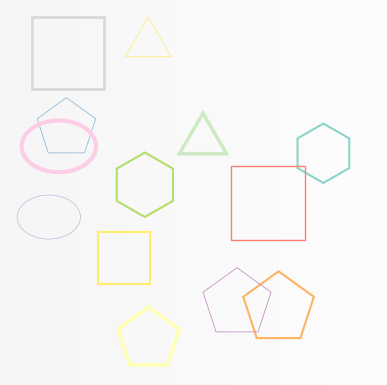[{"shape": "hexagon", "thickness": 1.5, "radius": 0.39, "center": [0.835, 0.602]}, {"shape": "pentagon", "thickness": 2.5, "radius": 0.42, "center": [0.384, 0.119]}, {"shape": "oval", "thickness": 0.5, "radius": 0.41, "center": [0.126, 0.436]}, {"shape": "square", "thickness": 1, "radius": 0.48, "center": [0.692, 0.472]}, {"shape": "pentagon", "thickness": 0.5, "radius": 0.4, "center": [0.171, 0.667]}, {"shape": "pentagon", "thickness": 1.5, "radius": 0.48, "center": [0.719, 0.199]}, {"shape": "hexagon", "thickness": 1.5, "radius": 0.42, "center": [0.374, 0.52]}, {"shape": "oval", "thickness": 3, "radius": 0.48, "center": [0.152, 0.62]}, {"shape": "square", "thickness": 2, "radius": 0.47, "center": [0.175, 0.863]}, {"shape": "pentagon", "thickness": 0.5, "radius": 0.46, "center": [0.612, 0.213]}, {"shape": "triangle", "thickness": 2.5, "radius": 0.35, "center": [0.524, 0.636]}, {"shape": "square", "thickness": 1.5, "radius": 0.33, "center": [0.32, 0.33]}, {"shape": "triangle", "thickness": 0.5, "radius": 0.34, "center": [0.382, 0.887]}]